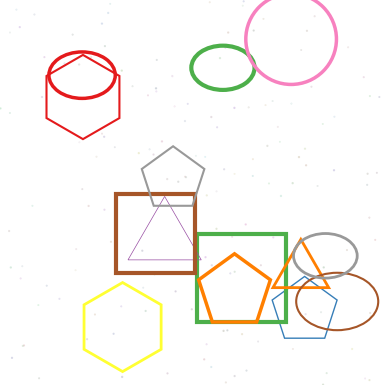[{"shape": "hexagon", "thickness": 1.5, "radius": 0.55, "center": [0.215, 0.748]}, {"shape": "oval", "thickness": 2.5, "radius": 0.43, "center": [0.213, 0.805]}, {"shape": "pentagon", "thickness": 1, "radius": 0.44, "center": [0.791, 0.193]}, {"shape": "oval", "thickness": 3, "radius": 0.41, "center": [0.579, 0.824]}, {"shape": "square", "thickness": 3, "radius": 0.57, "center": [0.627, 0.278]}, {"shape": "triangle", "thickness": 0.5, "radius": 0.55, "center": [0.428, 0.38]}, {"shape": "triangle", "thickness": 2, "radius": 0.42, "center": [0.781, 0.295]}, {"shape": "pentagon", "thickness": 2.5, "radius": 0.49, "center": [0.609, 0.243]}, {"shape": "hexagon", "thickness": 2, "radius": 0.58, "center": [0.318, 0.151]}, {"shape": "square", "thickness": 3, "radius": 0.51, "center": [0.404, 0.393]}, {"shape": "oval", "thickness": 1.5, "radius": 0.53, "center": [0.876, 0.217]}, {"shape": "circle", "thickness": 2.5, "radius": 0.59, "center": [0.756, 0.898]}, {"shape": "pentagon", "thickness": 1.5, "radius": 0.43, "center": [0.45, 0.535]}, {"shape": "oval", "thickness": 2, "radius": 0.41, "center": [0.845, 0.336]}]